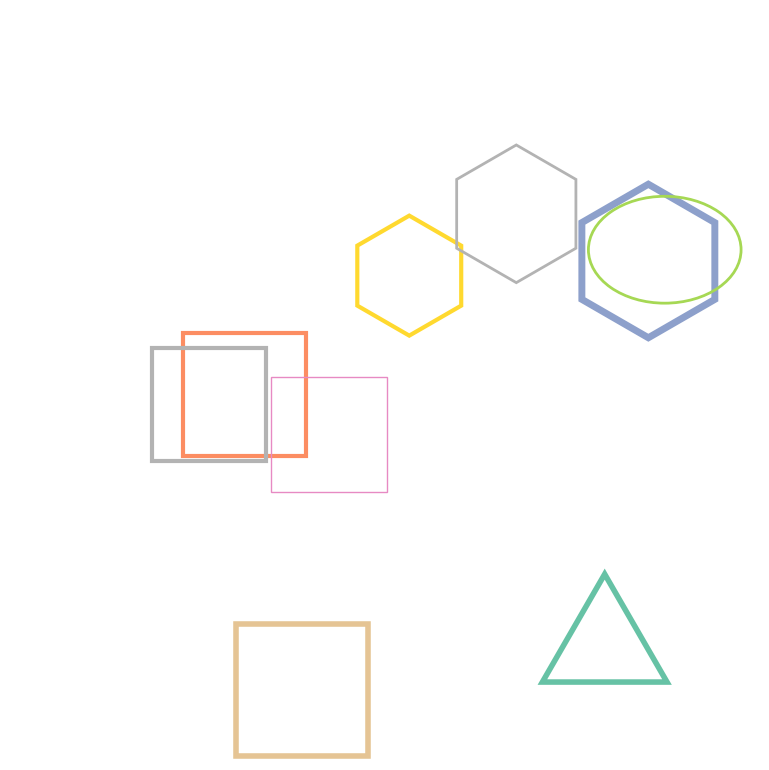[{"shape": "triangle", "thickness": 2, "radius": 0.47, "center": [0.785, 0.161]}, {"shape": "square", "thickness": 1.5, "radius": 0.4, "center": [0.317, 0.488]}, {"shape": "hexagon", "thickness": 2.5, "radius": 0.5, "center": [0.842, 0.661]}, {"shape": "square", "thickness": 0.5, "radius": 0.37, "center": [0.427, 0.436]}, {"shape": "oval", "thickness": 1, "radius": 0.5, "center": [0.863, 0.676]}, {"shape": "hexagon", "thickness": 1.5, "radius": 0.39, "center": [0.532, 0.642]}, {"shape": "square", "thickness": 2, "radius": 0.43, "center": [0.392, 0.104]}, {"shape": "hexagon", "thickness": 1, "radius": 0.45, "center": [0.671, 0.722]}, {"shape": "square", "thickness": 1.5, "radius": 0.37, "center": [0.272, 0.475]}]